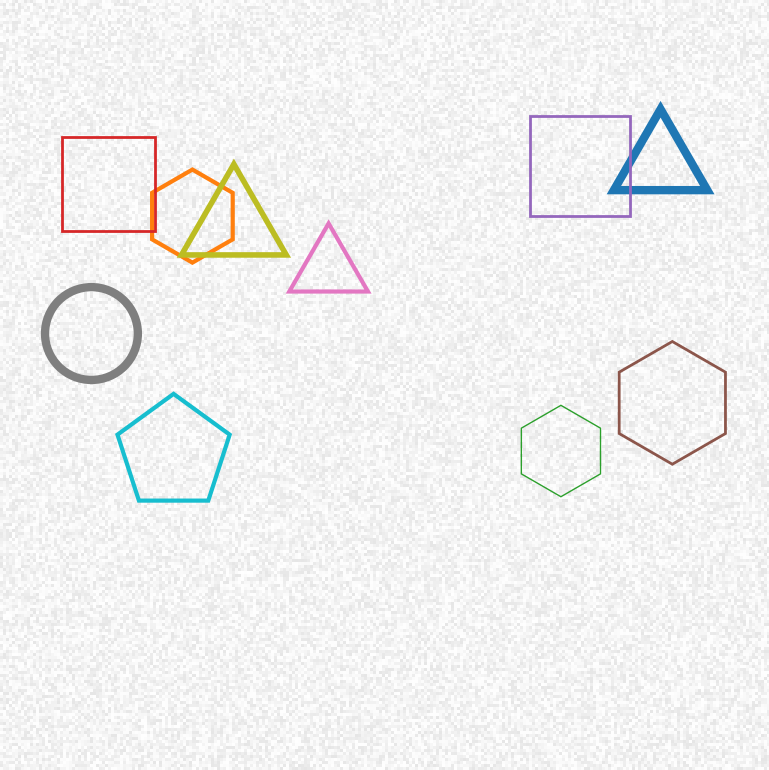[{"shape": "triangle", "thickness": 3, "radius": 0.35, "center": [0.858, 0.788]}, {"shape": "hexagon", "thickness": 1.5, "radius": 0.3, "center": [0.25, 0.719]}, {"shape": "hexagon", "thickness": 0.5, "radius": 0.3, "center": [0.728, 0.414]}, {"shape": "square", "thickness": 1, "radius": 0.3, "center": [0.141, 0.761]}, {"shape": "square", "thickness": 1, "radius": 0.33, "center": [0.753, 0.784]}, {"shape": "hexagon", "thickness": 1, "radius": 0.4, "center": [0.873, 0.477]}, {"shape": "triangle", "thickness": 1.5, "radius": 0.29, "center": [0.427, 0.651]}, {"shape": "circle", "thickness": 3, "radius": 0.3, "center": [0.119, 0.567]}, {"shape": "triangle", "thickness": 2, "radius": 0.39, "center": [0.304, 0.708]}, {"shape": "pentagon", "thickness": 1.5, "radius": 0.38, "center": [0.225, 0.412]}]